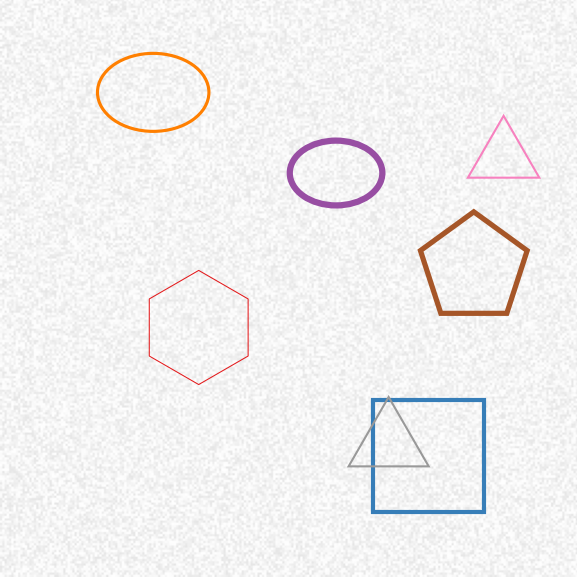[{"shape": "hexagon", "thickness": 0.5, "radius": 0.49, "center": [0.344, 0.432]}, {"shape": "square", "thickness": 2, "radius": 0.48, "center": [0.742, 0.209]}, {"shape": "oval", "thickness": 3, "radius": 0.4, "center": [0.582, 0.7]}, {"shape": "oval", "thickness": 1.5, "radius": 0.48, "center": [0.265, 0.839]}, {"shape": "pentagon", "thickness": 2.5, "radius": 0.49, "center": [0.82, 0.535]}, {"shape": "triangle", "thickness": 1, "radius": 0.36, "center": [0.872, 0.727]}, {"shape": "triangle", "thickness": 1, "radius": 0.4, "center": [0.673, 0.232]}]